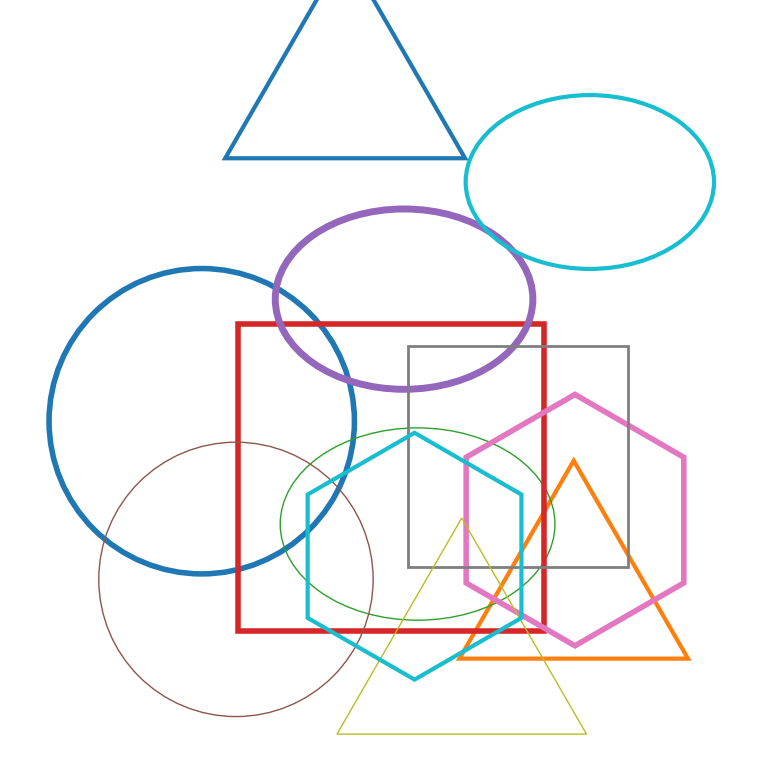[{"shape": "circle", "thickness": 2, "radius": 0.99, "center": [0.262, 0.453]}, {"shape": "triangle", "thickness": 1.5, "radius": 0.9, "center": [0.448, 0.884]}, {"shape": "triangle", "thickness": 1.5, "radius": 0.86, "center": [0.745, 0.23]}, {"shape": "oval", "thickness": 0.5, "radius": 0.89, "center": [0.542, 0.319]}, {"shape": "square", "thickness": 2, "radius": 1.0, "center": [0.508, 0.379]}, {"shape": "oval", "thickness": 2.5, "radius": 0.84, "center": [0.525, 0.612]}, {"shape": "circle", "thickness": 0.5, "radius": 0.89, "center": [0.306, 0.248]}, {"shape": "hexagon", "thickness": 2, "radius": 0.82, "center": [0.747, 0.325]}, {"shape": "square", "thickness": 1, "radius": 0.72, "center": [0.673, 0.407]}, {"shape": "triangle", "thickness": 0.5, "radius": 0.94, "center": [0.6, 0.14]}, {"shape": "hexagon", "thickness": 1.5, "radius": 0.8, "center": [0.538, 0.278]}, {"shape": "oval", "thickness": 1.5, "radius": 0.81, "center": [0.766, 0.764]}]